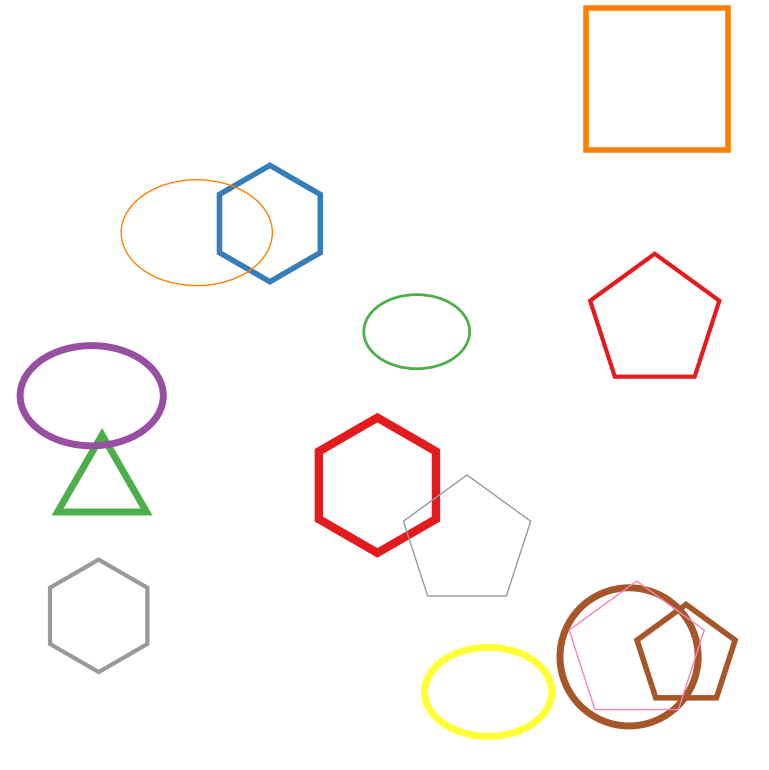[{"shape": "pentagon", "thickness": 1.5, "radius": 0.44, "center": [0.85, 0.582]}, {"shape": "hexagon", "thickness": 3, "radius": 0.44, "center": [0.49, 0.37]}, {"shape": "hexagon", "thickness": 2, "radius": 0.38, "center": [0.351, 0.71]}, {"shape": "oval", "thickness": 1, "radius": 0.34, "center": [0.541, 0.569]}, {"shape": "triangle", "thickness": 2.5, "radius": 0.33, "center": [0.133, 0.368]}, {"shape": "oval", "thickness": 2.5, "radius": 0.46, "center": [0.119, 0.486]}, {"shape": "square", "thickness": 2, "radius": 0.46, "center": [0.853, 0.897]}, {"shape": "oval", "thickness": 0.5, "radius": 0.49, "center": [0.256, 0.698]}, {"shape": "oval", "thickness": 2.5, "radius": 0.41, "center": [0.634, 0.101]}, {"shape": "circle", "thickness": 2.5, "radius": 0.45, "center": [0.817, 0.147]}, {"shape": "pentagon", "thickness": 2, "radius": 0.34, "center": [0.891, 0.148]}, {"shape": "pentagon", "thickness": 0.5, "radius": 0.46, "center": [0.827, 0.153]}, {"shape": "hexagon", "thickness": 1.5, "radius": 0.37, "center": [0.128, 0.2]}, {"shape": "pentagon", "thickness": 0.5, "radius": 0.43, "center": [0.607, 0.296]}]